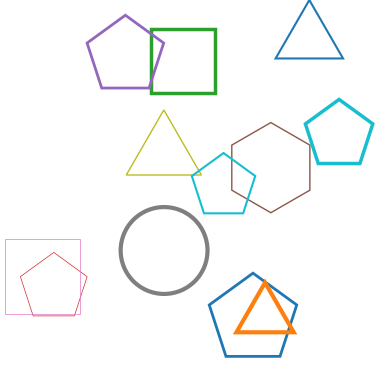[{"shape": "triangle", "thickness": 1.5, "radius": 0.51, "center": [0.803, 0.899]}, {"shape": "pentagon", "thickness": 2, "radius": 0.6, "center": [0.657, 0.171]}, {"shape": "triangle", "thickness": 3, "radius": 0.43, "center": [0.689, 0.18]}, {"shape": "square", "thickness": 2.5, "radius": 0.42, "center": [0.475, 0.841]}, {"shape": "pentagon", "thickness": 0.5, "radius": 0.46, "center": [0.14, 0.253]}, {"shape": "pentagon", "thickness": 2, "radius": 0.52, "center": [0.326, 0.856]}, {"shape": "hexagon", "thickness": 1, "radius": 0.59, "center": [0.703, 0.565]}, {"shape": "square", "thickness": 0.5, "radius": 0.48, "center": [0.111, 0.282]}, {"shape": "circle", "thickness": 3, "radius": 0.56, "center": [0.426, 0.349]}, {"shape": "triangle", "thickness": 1, "radius": 0.56, "center": [0.425, 0.602]}, {"shape": "pentagon", "thickness": 1.5, "radius": 0.43, "center": [0.581, 0.516]}, {"shape": "pentagon", "thickness": 2.5, "radius": 0.46, "center": [0.881, 0.65]}]